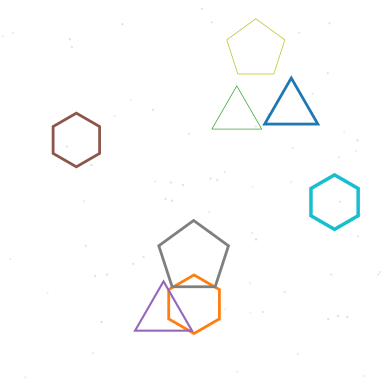[{"shape": "triangle", "thickness": 2, "radius": 0.4, "center": [0.757, 0.718]}, {"shape": "hexagon", "thickness": 2, "radius": 0.38, "center": [0.504, 0.21]}, {"shape": "triangle", "thickness": 0.5, "radius": 0.37, "center": [0.615, 0.702]}, {"shape": "triangle", "thickness": 1.5, "radius": 0.43, "center": [0.425, 0.184]}, {"shape": "hexagon", "thickness": 2, "radius": 0.35, "center": [0.198, 0.636]}, {"shape": "pentagon", "thickness": 2, "radius": 0.48, "center": [0.503, 0.332]}, {"shape": "pentagon", "thickness": 0.5, "radius": 0.4, "center": [0.664, 0.872]}, {"shape": "hexagon", "thickness": 2.5, "radius": 0.35, "center": [0.869, 0.475]}]